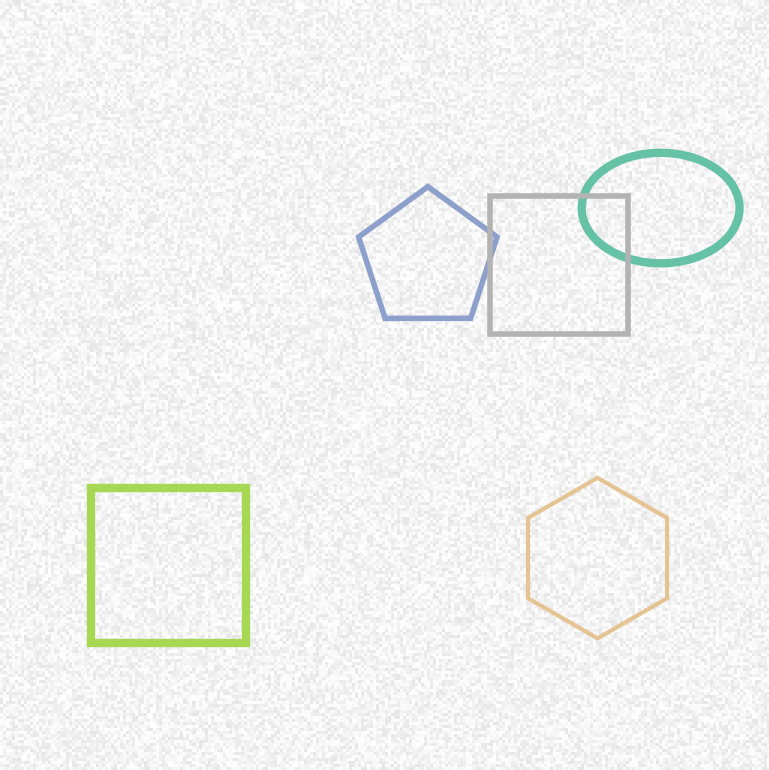[{"shape": "oval", "thickness": 3, "radius": 0.51, "center": [0.858, 0.73]}, {"shape": "pentagon", "thickness": 2, "radius": 0.47, "center": [0.556, 0.663]}, {"shape": "square", "thickness": 3, "radius": 0.51, "center": [0.219, 0.265]}, {"shape": "hexagon", "thickness": 1.5, "radius": 0.52, "center": [0.776, 0.275]}, {"shape": "square", "thickness": 2, "radius": 0.45, "center": [0.726, 0.656]}]